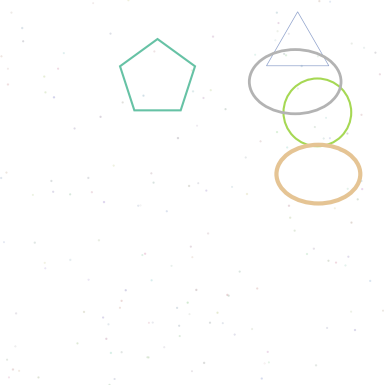[{"shape": "pentagon", "thickness": 1.5, "radius": 0.51, "center": [0.409, 0.796]}, {"shape": "triangle", "thickness": 0.5, "radius": 0.47, "center": [0.773, 0.876]}, {"shape": "circle", "thickness": 1.5, "radius": 0.44, "center": [0.824, 0.708]}, {"shape": "oval", "thickness": 3, "radius": 0.54, "center": [0.827, 0.548]}, {"shape": "oval", "thickness": 2, "radius": 0.6, "center": [0.767, 0.788]}]